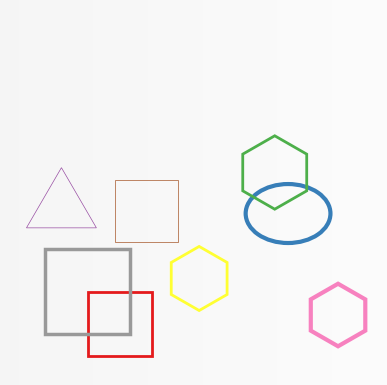[{"shape": "square", "thickness": 2, "radius": 0.41, "center": [0.311, 0.159]}, {"shape": "oval", "thickness": 3, "radius": 0.55, "center": [0.743, 0.445]}, {"shape": "hexagon", "thickness": 2, "radius": 0.48, "center": [0.709, 0.552]}, {"shape": "triangle", "thickness": 0.5, "radius": 0.52, "center": [0.159, 0.46]}, {"shape": "hexagon", "thickness": 2, "radius": 0.42, "center": [0.514, 0.277]}, {"shape": "square", "thickness": 0.5, "radius": 0.41, "center": [0.378, 0.452]}, {"shape": "hexagon", "thickness": 3, "radius": 0.41, "center": [0.872, 0.182]}, {"shape": "square", "thickness": 2.5, "radius": 0.55, "center": [0.226, 0.242]}]